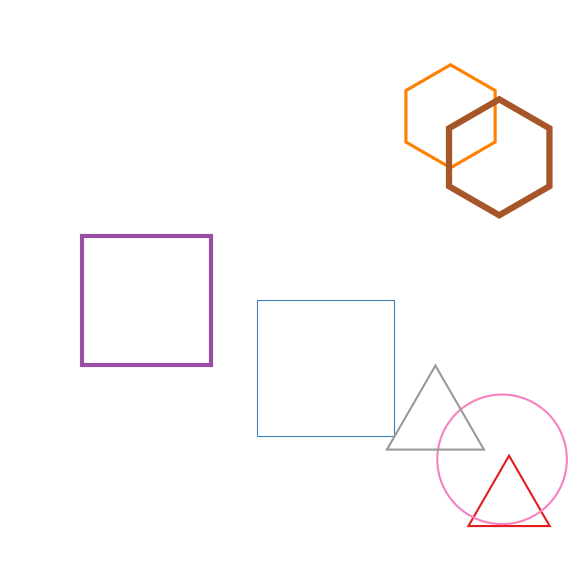[{"shape": "triangle", "thickness": 1, "radius": 0.41, "center": [0.881, 0.129]}, {"shape": "square", "thickness": 0.5, "radius": 0.59, "center": [0.564, 0.362]}, {"shape": "square", "thickness": 2, "radius": 0.55, "center": [0.254, 0.479]}, {"shape": "hexagon", "thickness": 1.5, "radius": 0.45, "center": [0.78, 0.798]}, {"shape": "hexagon", "thickness": 3, "radius": 0.5, "center": [0.864, 0.727]}, {"shape": "circle", "thickness": 1, "radius": 0.56, "center": [0.869, 0.204]}, {"shape": "triangle", "thickness": 1, "radius": 0.48, "center": [0.754, 0.269]}]